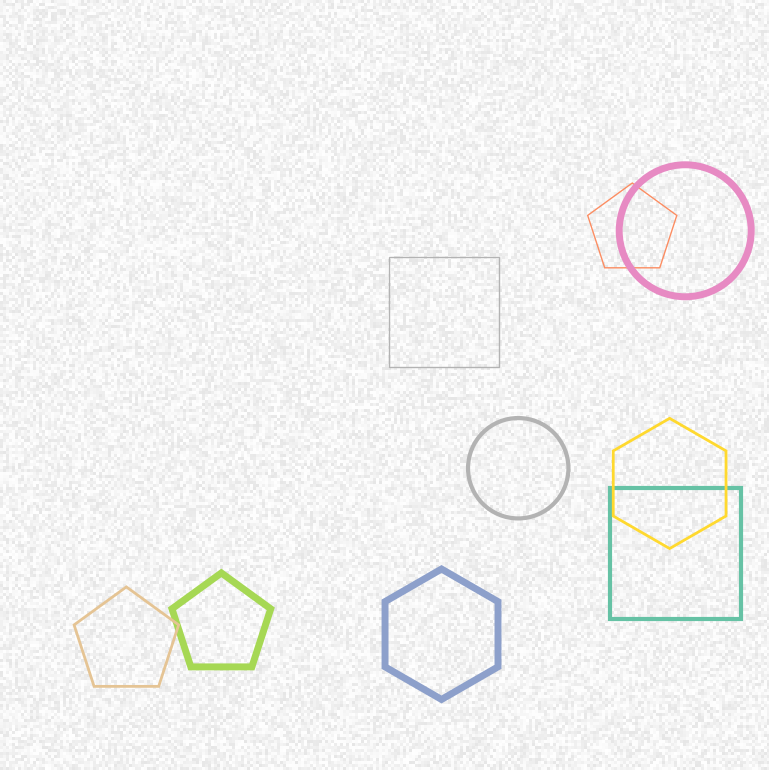[{"shape": "square", "thickness": 1.5, "radius": 0.43, "center": [0.877, 0.281]}, {"shape": "pentagon", "thickness": 0.5, "radius": 0.3, "center": [0.821, 0.701]}, {"shape": "hexagon", "thickness": 2.5, "radius": 0.42, "center": [0.573, 0.176]}, {"shape": "circle", "thickness": 2.5, "radius": 0.43, "center": [0.89, 0.7]}, {"shape": "pentagon", "thickness": 2.5, "radius": 0.34, "center": [0.287, 0.188]}, {"shape": "hexagon", "thickness": 1, "radius": 0.42, "center": [0.87, 0.372]}, {"shape": "pentagon", "thickness": 1, "radius": 0.36, "center": [0.164, 0.166]}, {"shape": "circle", "thickness": 1.5, "radius": 0.33, "center": [0.673, 0.392]}, {"shape": "square", "thickness": 0.5, "radius": 0.36, "center": [0.577, 0.595]}]